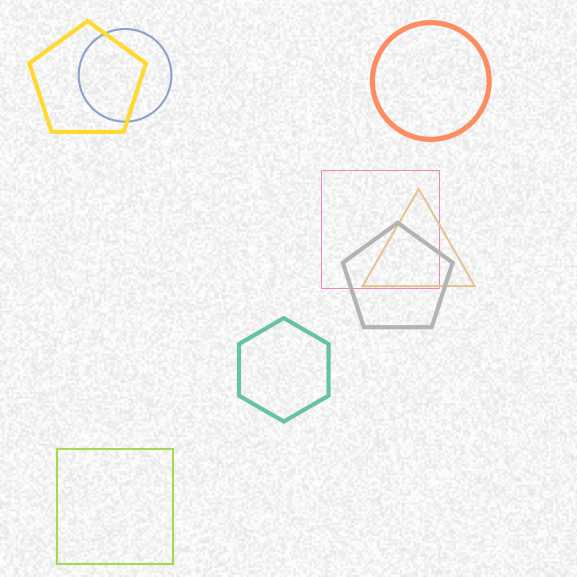[{"shape": "hexagon", "thickness": 2, "radius": 0.45, "center": [0.491, 0.359]}, {"shape": "circle", "thickness": 2.5, "radius": 0.51, "center": [0.746, 0.859]}, {"shape": "circle", "thickness": 1, "radius": 0.4, "center": [0.217, 0.869]}, {"shape": "square", "thickness": 0.5, "radius": 0.51, "center": [0.658, 0.603]}, {"shape": "square", "thickness": 1, "radius": 0.5, "center": [0.199, 0.122]}, {"shape": "pentagon", "thickness": 2, "radius": 0.53, "center": [0.152, 0.857]}, {"shape": "triangle", "thickness": 1, "radius": 0.56, "center": [0.725, 0.56]}, {"shape": "pentagon", "thickness": 2, "radius": 0.5, "center": [0.689, 0.513]}]